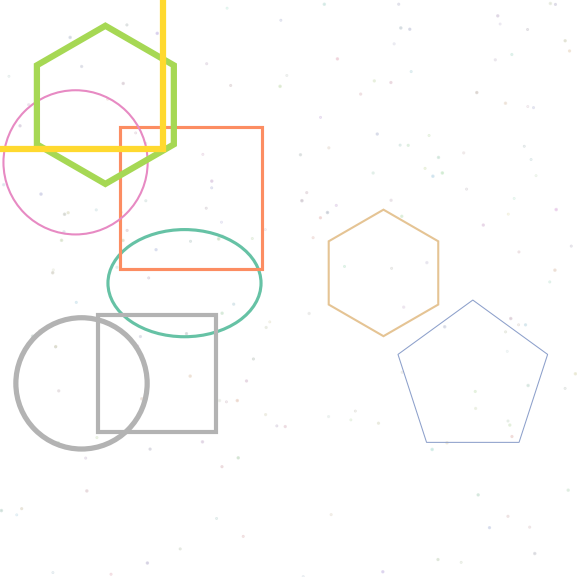[{"shape": "oval", "thickness": 1.5, "radius": 0.66, "center": [0.319, 0.509]}, {"shape": "square", "thickness": 1.5, "radius": 0.61, "center": [0.33, 0.657]}, {"shape": "pentagon", "thickness": 0.5, "radius": 0.68, "center": [0.819, 0.343]}, {"shape": "circle", "thickness": 1, "radius": 0.62, "center": [0.131, 0.718]}, {"shape": "hexagon", "thickness": 3, "radius": 0.68, "center": [0.182, 0.818]}, {"shape": "square", "thickness": 3, "radius": 0.74, "center": [0.135, 0.888]}, {"shape": "hexagon", "thickness": 1, "radius": 0.55, "center": [0.664, 0.527]}, {"shape": "square", "thickness": 2, "radius": 0.51, "center": [0.272, 0.352]}, {"shape": "circle", "thickness": 2.5, "radius": 0.57, "center": [0.141, 0.335]}]